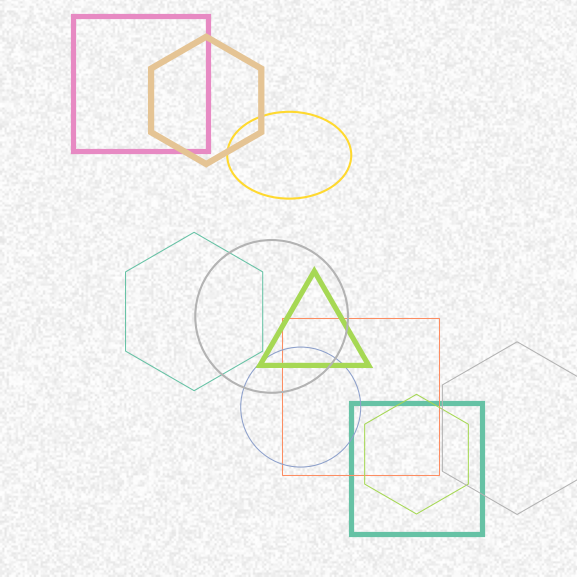[{"shape": "square", "thickness": 2.5, "radius": 0.57, "center": [0.721, 0.187]}, {"shape": "hexagon", "thickness": 0.5, "radius": 0.69, "center": [0.336, 0.46]}, {"shape": "square", "thickness": 0.5, "radius": 0.68, "center": [0.625, 0.313]}, {"shape": "circle", "thickness": 0.5, "radius": 0.52, "center": [0.521, 0.294]}, {"shape": "square", "thickness": 2.5, "radius": 0.58, "center": [0.243, 0.854]}, {"shape": "hexagon", "thickness": 0.5, "radius": 0.52, "center": [0.721, 0.213]}, {"shape": "triangle", "thickness": 2.5, "radius": 0.54, "center": [0.544, 0.421]}, {"shape": "oval", "thickness": 1, "radius": 0.54, "center": [0.501, 0.73]}, {"shape": "hexagon", "thickness": 3, "radius": 0.55, "center": [0.357, 0.825]}, {"shape": "circle", "thickness": 1, "radius": 0.66, "center": [0.47, 0.451]}, {"shape": "hexagon", "thickness": 0.5, "radius": 0.75, "center": [0.895, 0.258]}]